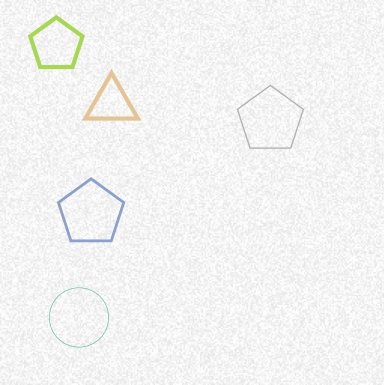[{"shape": "circle", "thickness": 0.5, "radius": 0.39, "center": [0.205, 0.175]}, {"shape": "pentagon", "thickness": 2, "radius": 0.45, "center": [0.237, 0.446]}, {"shape": "pentagon", "thickness": 3, "radius": 0.36, "center": [0.146, 0.884]}, {"shape": "triangle", "thickness": 3, "radius": 0.39, "center": [0.29, 0.732]}, {"shape": "pentagon", "thickness": 1, "radius": 0.45, "center": [0.702, 0.688]}]